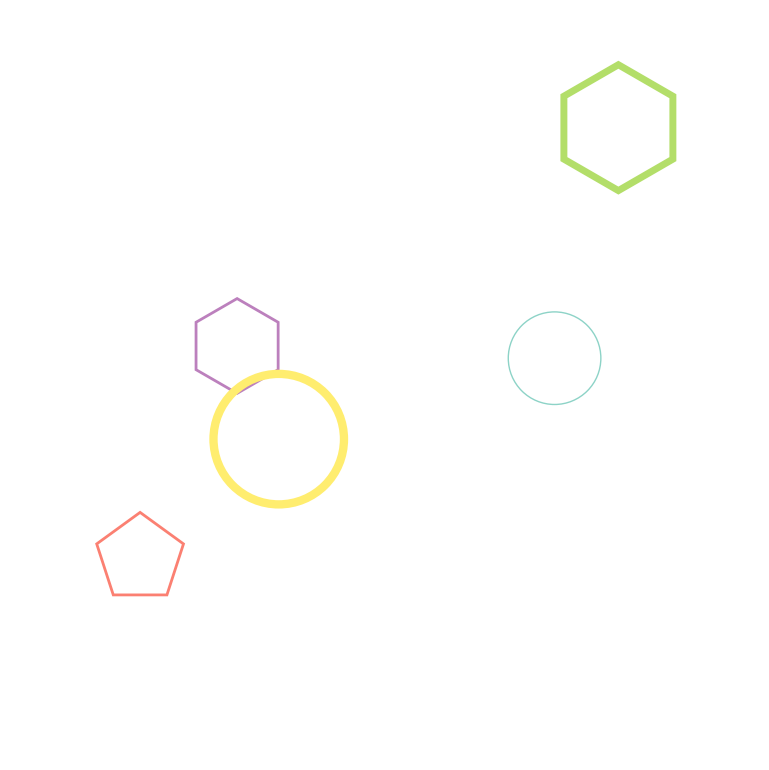[{"shape": "circle", "thickness": 0.5, "radius": 0.3, "center": [0.72, 0.535]}, {"shape": "pentagon", "thickness": 1, "radius": 0.3, "center": [0.182, 0.275]}, {"shape": "hexagon", "thickness": 2.5, "radius": 0.41, "center": [0.803, 0.834]}, {"shape": "hexagon", "thickness": 1, "radius": 0.31, "center": [0.308, 0.551]}, {"shape": "circle", "thickness": 3, "radius": 0.42, "center": [0.362, 0.43]}]